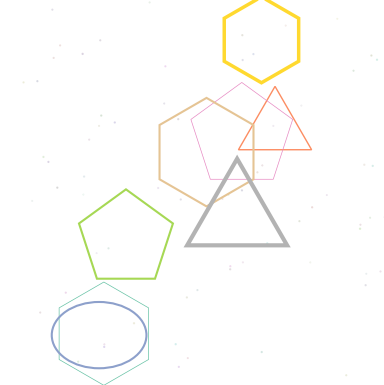[{"shape": "hexagon", "thickness": 0.5, "radius": 0.67, "center": [0.27, 0.133]}, {"shape": "triangle", "thickness": 1, "radius": 0.55, "center": [0.714, 0.666]}, {"shape": "oval", "thickness": 1.5, "radius": 0.61, "center": [0.257, 0.13]}, {"shape": "pentagon", "thickness": 0.5, "radius": 0.7, "center": [0.628, 0.647]}, {"shape": "pentagon", "thickness": 1.5, "radius": 0.64, "center": [0.327, 0.38]}, {"shape": "hexagon", "thickness": 2.5, "radius": 0.56, "center": [0.679, 0.897]}, {"shape": "hexagon", "thickness": 1.5, "radius": 0.7, "center": [0.536, 0.605]}, {"shape": "triangle", "thickness": 3, "radius": 0.75, "center": [0.616, 0.438]}]